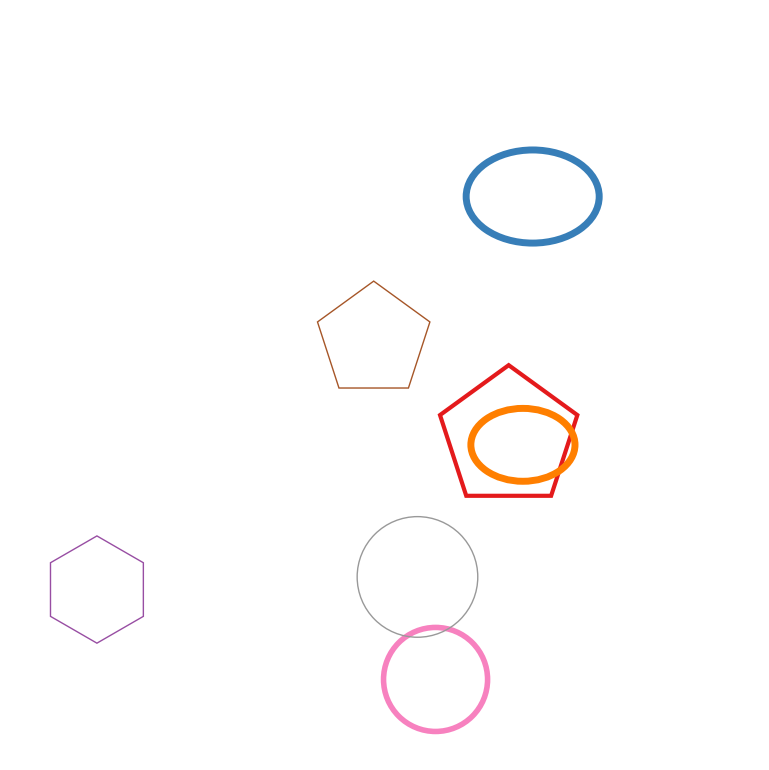[{"shape": "pentagon", "thickness": 1.5, "radius": 0.47, "center": [0.661, 0.432]}, {"shape": "oval", "thickness": 2.5, "radius": 0.43, "center": [0.692, 0.745]}, {"shape": "hexagon", "thickness": 0.5, "radius": 0.35, "center": [0.126, 0.234]}, {"shape": "oval", "thickness": 2.5, "radius": 0.34, "center": [0.679, 0.422]}, {"shape": "pentagon", "thickness": 0.5, "radius": 0.38, "center": [0.485, 0.558]}, {"shape": "circle", "thickness": 2, "radius": 0.34, "center": [0.566, 0.118]}, {"shape": "circle", "thickness": 0.5, "radius": 0.39, "center": [0.542, 0.251]}]